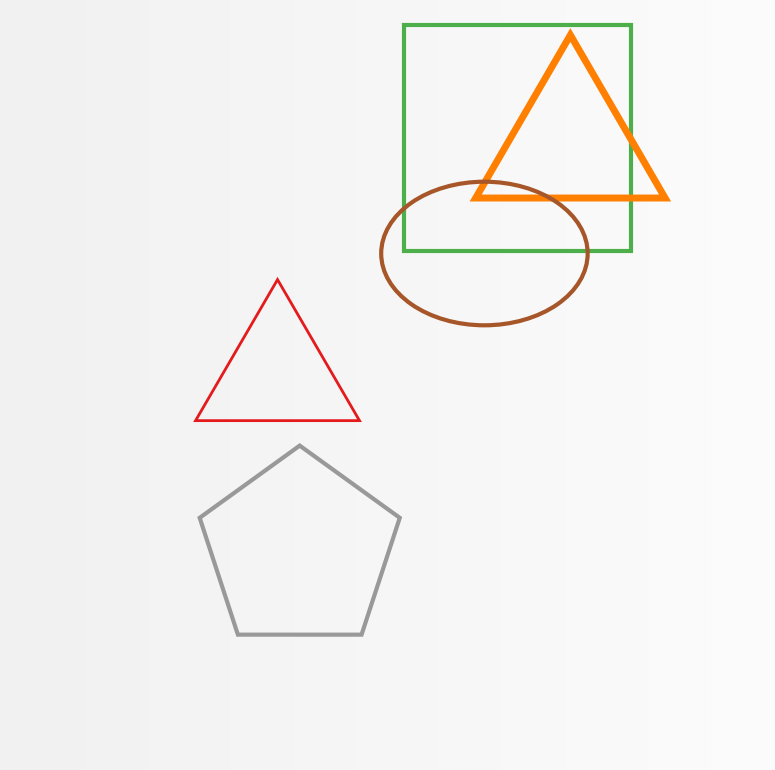[{"shape": "triangle", "thickness": 1, "radius": 0.61, "center": [0.358, 0.515]}, {"shape": "square", "thickness": 1.5, "radius": 0.73, "center": [0.668, 0.82]}, {"shape": "triangle", "thickness": 2.5, "radius": 0.71, "center": [0.736, 0.813]}, {"shape": "oval", "thickness": 1.5, "radius": 0.67, "center": [0.625, 0.671]}, {"shape": "pentagon", "thickness": 1.5, "radius": 0.68, "center": [0.387, 0.286]}]